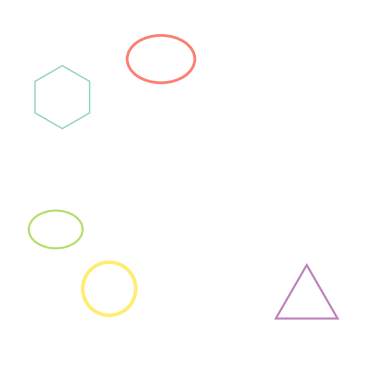[{"shape": "hexagon", "thickness": 1, "radius": 0.41, "center": [0.162, 0.748]}, {"shape": "oval", "thickness": 2, "radius": 0.44, "center": [0.418, 0.847]}, {"shape": "oval", "thickness": 1.5, "radius": 0.35, "center": [0.145, 0.404]}, {"shape": "triangle", "thickness": 1.5, "radius": 0.46, "center": [0.797, 0.219]}, {"shape": "circle", "thickness": 2.5, "radius": 0.35, "center": [0.284, 0.25]}]